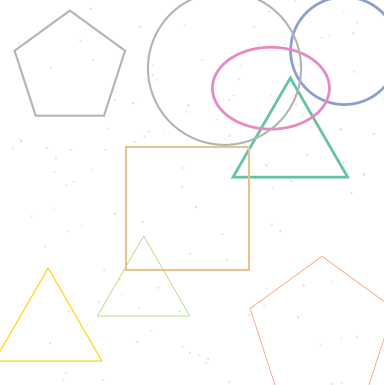[{"shape": "triangle", "thickness": 2, "radius": 0.86, "center": [0.754, 0.626]}, {"shape": "pentagon", "thickness": 0.5, "radius": 0.98, "center": [0.836, 0.138]}, {"shape": "circle", "thickness": 2, "radius": 0.7, "center": [0.895, 0.868]}, {"shape": "oval", "thickness": 2, "radius": 0.76, "center": [0.704, 0.771]}, {"shape": "triangle", "thickness": 0.5, "radius": 0.69, "center": [0.373, 0.248]}, {"shape": "triangle", "thickness": 1, "radius": 0.81, "center": [0.125, 0.143]}, {"shape": "square", "thickness": 1.5, "radius": 0.8, "center": [0.487, 0.459]}, {"shape": "pentagon", "thickness": 1.5, "radius": 0.75, "center": [0.181, 0.822]}, {"shape": "circle", "thickness": 1.5, "radius": 0.99, "center": [0.583, 0.823]}]